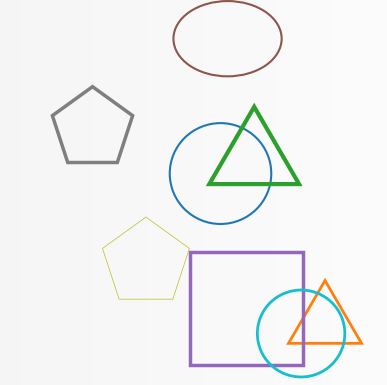[{"shape": "circle", "thickness": 1.5, "radius": 0.65, "center": [0.569, 0.549]}, {"shape": "triangle", "thickness": 2, "radius": 0.54, "center": [0.839, 0.163]}, {"shape": "triangle", "thickness": 3, "radius": 0.67, "center": [0.656, 0.589]}, {"shape": "square", "thickness": 2.5, "radius": 0.73, "center": [0.635, 0.198]}, {"shape": "oval", "thickness": 1.5, "radius": 0.7, "center": [0.587, 0.899]}, {"shape": "pentagon", "thickness": 2.5, "radius": 0.54, "center": [0.239, 0.666]}, {"shape": "pentagon", "thickness": 0.5, "radius": 0.59, "center": [0.377, 0.318]}, {"shape": "circle", "thickness": 2, "radius": 0.56, "center": [0.777, 0.134]}]